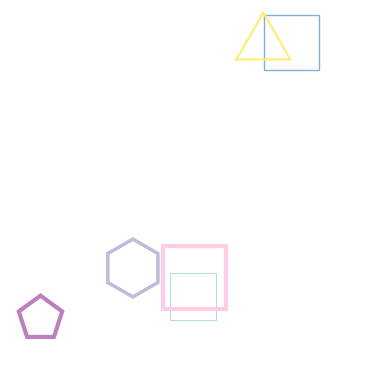[{"shape": "square", "thickness": 0.5, "radius": 0.3, "center": [0.502, 0.23]}, {"shape": "hexagon", "thickness": 2.5, "radius": 0.38, "center": [0.345, 0.304]}, {"shape": "square", "thickness": 1, "radius": 0.36, "center": [0.757, 0.889]}, {"shape": "square", "thickness": 3, "radius": 0.4, "center": [0.505, 0.279]}, {"shape": "pentagon", "thickness": 3, "radius": 0.3, "center": [0.105, 0.173]}, {"shape": "triangle", "thickness": 1.5, "radius": 0.41, "center": [0.684, 0.886]}]